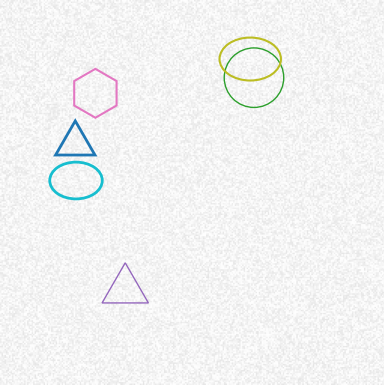[{"shape": "triangle", "thickness": 2, "radius": 0.3, "center": [0.196, 0.627]}, {"shape": "circle", "thickness": 1, "radius": 0.39, "center": [0.66, 0.798]}, {"shape": "triangle", "thickness": 1, "radius": 0.35, "center": [0.325, 0.248]}, {"shape": "hexagon", "thickness": 1.5, "radius": 0.32, "center": [0.248, 0.758]}, {"shape": "oval", "thickness": 1.5, "radius": 0.4, "center": [0.65, 0.847]}, {"shape": "oval", "thickness": 2, "radius": 0.34, "center": [0.197, 0.531]}]